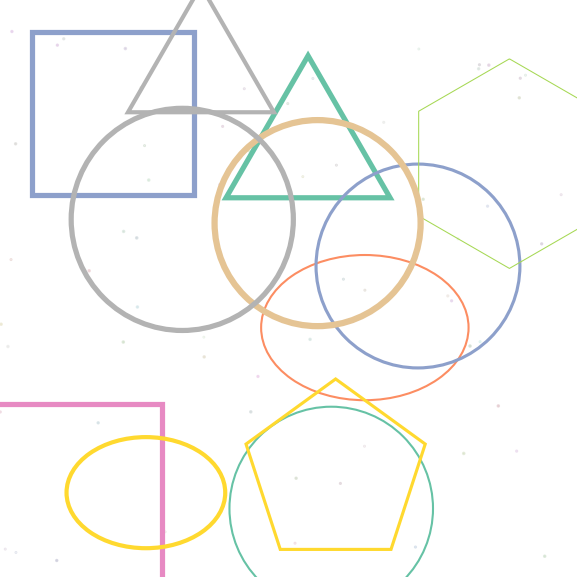[{"shape": "triangle", "thickness": 2.5, "radius": 0.82, "center": [0.533, 0.739]}, {"shape": "circle", "thickness": 1, "radius": 0.88, "center": [0.574, 0.119]}, {"shape": "oval", "thickness": 1, "radius": 0.9, "center": [0.632, 0.432]}, {"shape": "square", "thickness": 2.5, "radius": 0.7, "center": [0.196, 0.803]}, {"shape": "circle", "thickness": 1.5, "radius": 0.88, "center": [0.724, 0.539]}, {"shape": "square", "thickness": 2.5, "radius": 0.76, "center": [0.129, 0.148]}, {"shape": "hexagon", "thickness": 0.5, "radius": 0.91, "center": [0.882, 0.716]}, {"shape": "oval", "thickness": 2, "radius": 0.69, "center": [0.253, 0.146]}, {"shape": "pentagon", "thickness": 1.5, "radius": 0.82, "center": [0.581, 0.18]}, {"shape": "circle", "thickness": 3, "radius": 0.89, "center": [0.55, 0.613]}, {"shape": "circle", "thickness": 2.5, "radius": 0.96, "center": [0.316, 0.619]}, {"shape": "triangle", "thickness": 2, "radius": 0.73, "center": [0.348, 0.878]}]